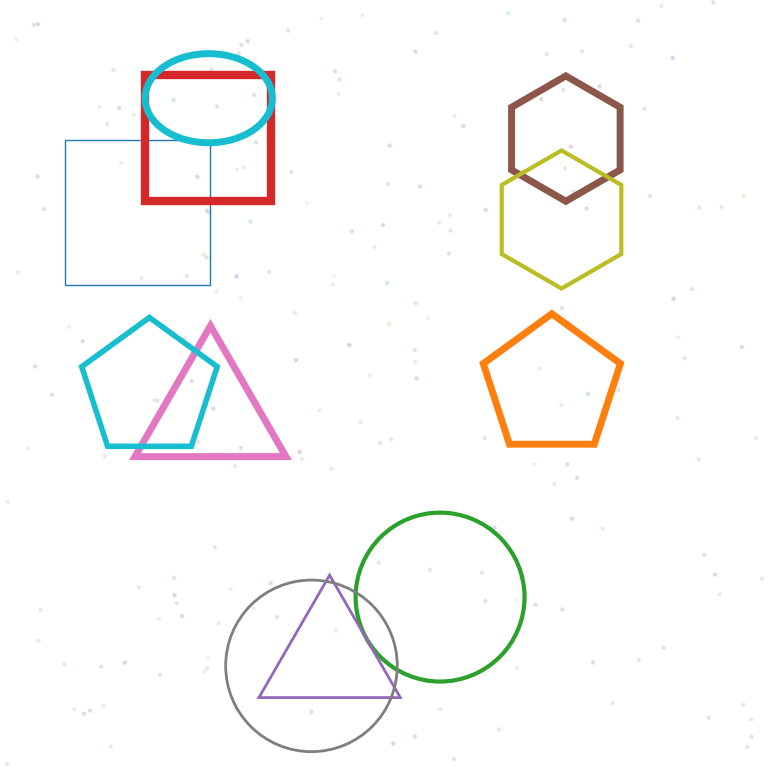[{"shape": "square", "thickness": 0.5, "radius": 0.47, "center": [0.179, 0.724]}, {"shape": "pentagon", "thickness": 2.5, "radius": 0.47, "center": [0.717, 0.499]}, {"shape": "circle", "thickness": 1.5, "radius": 0.55, "center": [0.572, 0.225]}, {"shape": "square", "thickness": 3, "radius": 0.41, "center": [0.27, 0.821]}, {"shape": "triangle", "thickness": 1, "radius": 0.53, "center": [0.428, 0.147]}, {"shape": "hexagon", "thickness": 2.5, "radius": 0.41, "center": [0.735, 0.82]}, {"shape": "triangle", "thickness": 2.5, "radius": 0.57, "center": [0.273, 0.464]}, {"shape": "circle", "thickness": 1, "radius": 0.56, "center": [0.405, 0.135]}, {"shape": "hexagon", "thickness": 1.5, "radius": 0.45, "center": [0.729, 0.715]}, {"shape": "oval", "thickness": 2.5, "radius": 0.41, "center": [0.271, 0.872]}, {"shape": "pentagon", "thickness": 2, "radius": 0.46, "center": [0.194, 0.495]}]